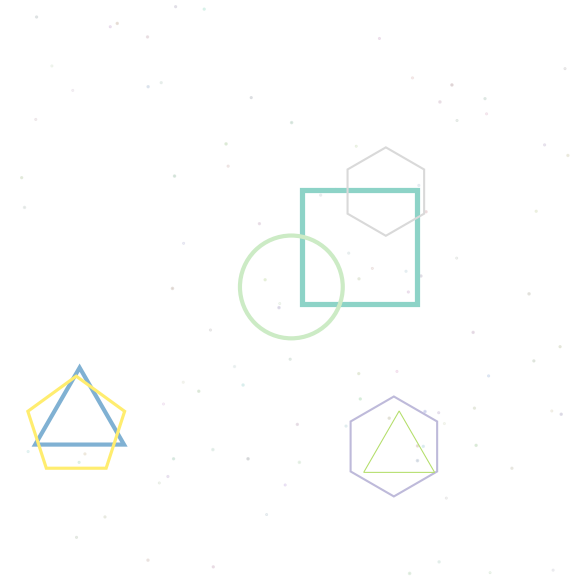[{"shape": "square", "thickness": 2.5, "radius": 0.49, "center": [0.623, 0.572]}, {"shape": "hexagon", "thickness": 1, "radius": 0.43, "center": [0.682, 0.226]}, {"shape": "triangle", "thickness": 2, "radius": 0.44, "center": [0.138, 0.274]}, {"shape": "triangle", "thickness": 0.5, "radius": 0.35, "center": [0.691, 0.217]}, {"shape": "hexagon", "thickness": 1, "radius": 0.38, "center": [0.668, 0.667]}, {"shape": "circle", "thickness": 2, "radius": 0.45, "center": [0.505, 0.502]}, {"shape": "pentagon", "thickness": 1.5, "radius": 0.44, "center": [0.132, 0.26]}]